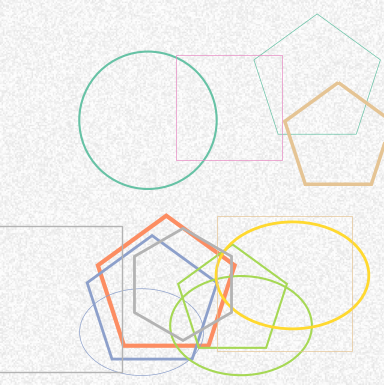[{"shape": "circle", "thickness": 1.5, "radius": 0.89, "center": [0.384, 0.688]}, {"shape": "pentagon", "thickness": 0.5, "radius": 0.86, "center": [0.824, 0.791]}, {"shape": "pentagon", "thickness": 3, "radius": 0.93, "center": [0.432, 0.253]}, {"shape": "pentagon", "thickness": 2, "radius": 0.89, "center": [0.395, 0.211]}, {"shape": "oval", "thickness": 0.5, "radius": 0.81, "center": [0.368, 0.137]}, {"shape": "square", "thickness": 0.5, "radius": 0.68, "center": [0.595, 0.721]}, {"shape": "oval", "thickness": 1.5, "radius": 0.92, "center": [0.626, 0.154]}, {"shape": "pentagon", "thickness": 1.5, "radius": 0.74, "center": [0.604, 0.217]}, {"shape": "oval", "thickness": 2, "radius": 0.99, "center": [0.76, 0.285]}, {"shape": "square", "thickness": 0.5, "radius": 0.88, "center": [0.738, 0.263]}, {"shape": "pentagon", "thickness": 2.5, "radius": 0.73, "center": [0.879, 0.64]}, {"shape": "hexagon", "thickness": 2, "radius": 0.73, "center": [0.475, 0.261]}, {"shape": "square", "thickness": 1, "radius": 0.95, "center": [0.128, 0.223]}]